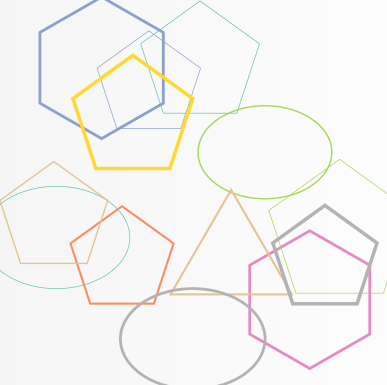[{"shape": "pentagon", "thickness": 0.5, "radius": 0.81, "center": [0.516, 0.836]}, {"shape": "oval", "thickness": 0.5, "radius": 0.95, "center": [0.145, 0.383]}, {"shape": "pentagon", "thickness": 1.5, "radius": 0.7, "center": [0.315, 0.324]}, {"shape": "pentagon", "thickness": 0.5, "radius": 0.7, "center": [0.384, 0.78]}, {"shape": "hexagon", "thickness": 2, "radius": 0.92, "center": [0.262, 0.824]}, {"shape": "hexagon", "thickness": 2, "radius": 0.89, "center": [0.799, 0.222]}, {"shape": "oval", "thickness": 1, "radius": 0.86, "center": [0.684, 0.605]}, {"shape": "pentagon", "thickness": 0.5, "radius": 0.96, "center": [0.876, 0.394]}, {"shape": "pentagon", "thickness": 2.5, "radius": 0.81, "center": [0.343, 0.694]}, {"shape": "pentagon", "thickness": 1, "radius": 0.73, "center": [0.139, 0.434]}, {"shape": "triangle", "thickness": 1.5, "radius": 0.9, "center": [0.597, 0.326]}, {"shape": "oval", "thickness": 2, "radius": 0.93, "center": [0.497, 0.12]}, {"shape": "pentagon", "thickness": 2.5, "radius": 0.71, "center": [0.838, 0.325]}]